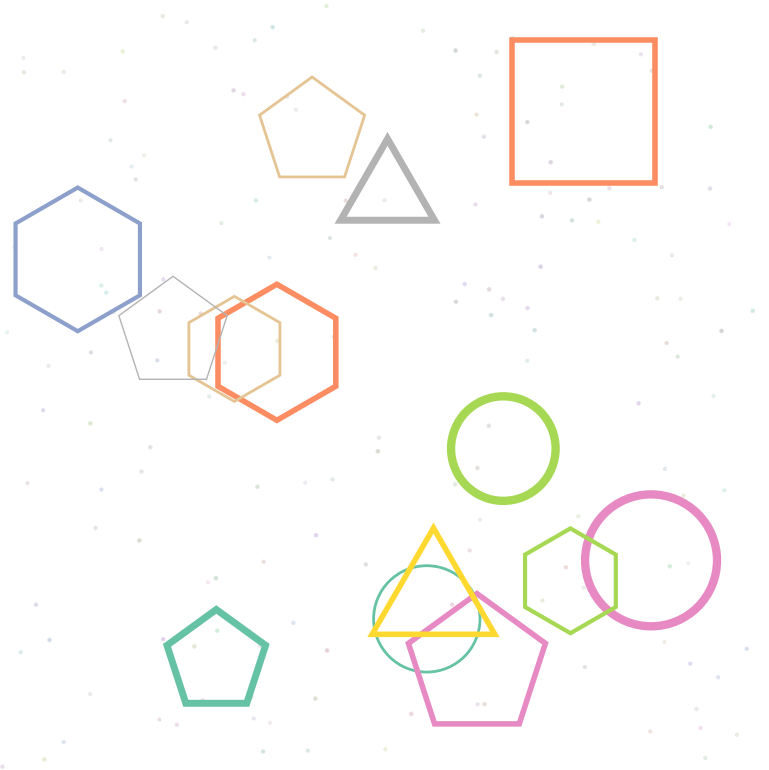[{"shape": "pentagon", "thickness": 2.5, "radius": 0.34, "center": [0.281, 0.141]}, {"shape": "circle", "thickness": 1, "radius": 0.35, "center": [0.554, 0.196]}, {"shape": "hexagon", "thickness": 2, "radius": 0.44, "center": [0.36, 0.543]}, {"shape": "square", "thickness": 2, "radius": 0.46, "center": [0.757, 0.856]}, {"shape": "hexagon", "thickness": 1.5, "radius": 0.47, "center": [0.101, 0.663]}, {"shape": "circle", "thickness": 3, "radius": 0.43, "center": [0.846, 0.272]}, {"shape": "pentagon", "thickness": 2, "radius": 0.47, "center": [0.619, 0.136]}, {"shape": "circle", "thickness": 3, "radius": 0.34, "center": [0.654, 0.417]}, {"shape": "hexagon", "thickness": 1.5, "radius": 0.34, "center": [0.741, 0.246]}, {"shape": "triangle", "thickness": 2, "radius": 0.46, "center": [0.563, 0.222]}, {"shape": "pentagon", "thickness": 1, "radius": 0.36, "center": [0.405, 0.828]}, {"shape": "hexagon", "thickness": 1, "radius": 0.34, "center": [0.304, 0.547]}, {"shape": "triangle", "thickness": 2.5, "radius": 0.35, "center": [0.503, 0.749]}, {"shape": "pentagon", "thickness": 0.5, "radius": 0.37, "center": [0.225, 0.567]}]